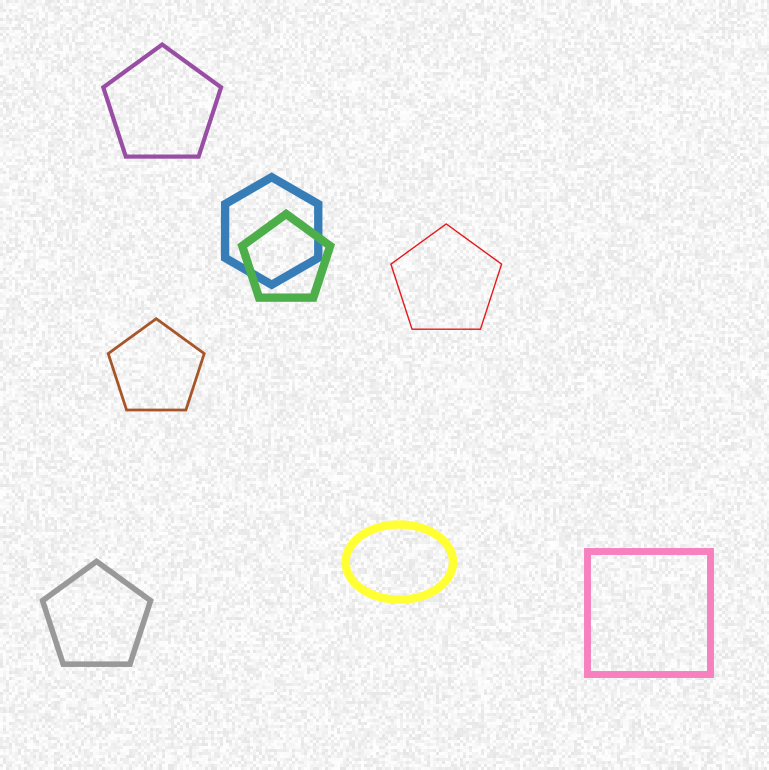[{"shape": "pentagon", "thickness": 0.5, "radius": 0.38, "center": [0.58, 0.634]}, {"shape": "hexagon", "thickness": 3, "radius": 0.35, "center": [0.353, 0.7]}, {"shape": "pentagon", "thickness": 3, "radius": 0.3, "center": [0.372, 0.662]}, {"shape": "pentagon", "thickness": 1.5, "radius": 0.4, "center": [0.211, 0.862]}, {"shape": "oval", "thickness": 3, "radius": 0.35, "center": [0.519, 0.27]}, {"shape": "pentagon", "thickness": 1, "radius": 0.33, "center": [0.203, 0.521]}, {"shape": "square", "thickness": 2.5, "radius": 0.4, "center": [0.842, 0.205]}, {"shape": "pentagon", "thickness": 2, "radius": 0.37, "center": [0.125, 0.197]}]